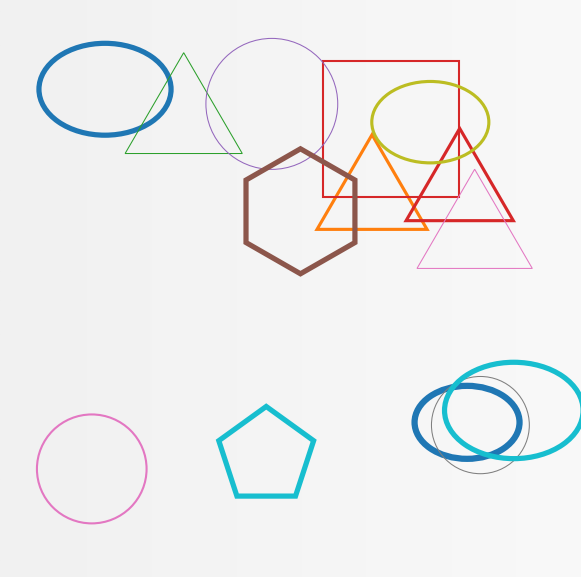[{"shape": "oval", "thickness": 3, "radius": 0.45, "center": [0.804, 0.268]}, {"shape": "oval", "thickness": 2.5, "radius": 0.57, "center": [0.181, 0.845]}, {"shape": "triangle", "thickness": 1.5, "radius": 0.55, "center": [0.64, 0.657]}, {"shape": "triangle", "thickness": 0.5, "radius": 0.58, "center": [0.316, 0.791]}, {"shape": "triangle", "thickness": 1.5, "radius": 0.53, "center": [0.791, 0.67]}, {"shape": "square", "thickness": 1, "radius": 0.59, "center": [0.673, 0.776]}, {"shape": "circle", "thickness": 0.5, "radius": 0.57, "center": [0.468, 0.819]}, {"shape": "hexagon", "thickness": 2.5, "radius": 0.54, "center": [0.517, 0.633]}, {"shape": "circle", "thickness": 1, "radius": 0.47, "center": [0.158, 0.187]}, {"shape": "triangle", "thickness": 0.5, "radius": 0.57, "center": [0.817, 0.592]}, {"shape": "circle", "thickness": 0.5, "radius": 0.42, "center": [0.826, 0.263]}, {"shape": "oval", "thickness": 1.5, "radius": 0.5, "center": [0.74, 0.788]}, {"shape": "pentagon", "thickness": 2.5, "radius": 0.43, "center": [0.458, 0.209]}, {"shape": "oval", "thickness": 2.5, "radius": 0.6, "center": [0.884, 0.288]}]